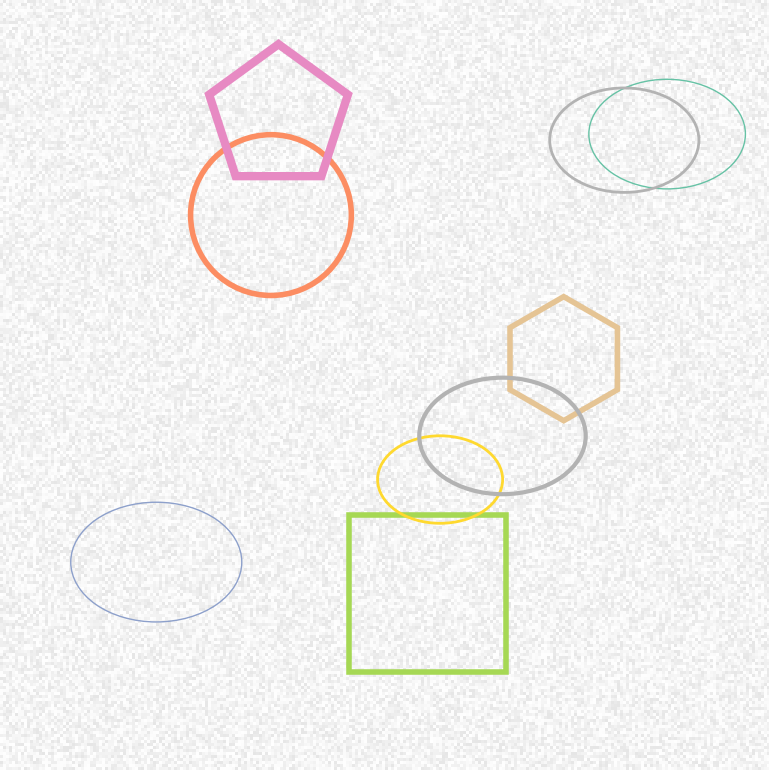[{"shape": "oval", "thickness": 0.5, "radius": 0.51, "center": [0.866, 0.826]}, {"shape": "circle", "thickness": 2, "radius": 0.52, "center": [0.352, 0.721]}, {"shape": "oval", "thickness": 0.5, "radius": 0.56, "center": [0.203, 0.27]}, {"shape": "pentagon", "thickness": 3, "radius": 0.47, "center": [0.362, 0.848]}, {"shape": "square", "thickness": 2, "radius": 0.51, "center": [0.555, 0.229]}, {"shape": "oval", "thickness": 1, "radius": 0.41, "center": [0.572, 0.377]}, {"shape": "hexagon", "thickness": 2, "radius": 0.4, "center": [0.732, 0.534]}, {"shape": "oval", "thickness": 1.5, "radius": 0.54, "center": [0.653, 0.434]}, {"shape": "oval", "thickness": 1, "radius": 0.48, "center": [0.811, 0.818]}]